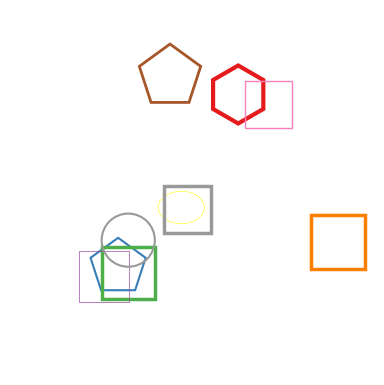[{"shape": "hexagon", "thickness": 3, "radius": 0.38, "center": [0.619, 0.755]}, {"shape": "pentagon", "thickness": 1.5, "radius": 0.38, "center": [0.307, 0.307]}, {"shape": "square", "thickness": 2.5, "radius": 0.34, "center": [0.334, 0.291]}, {"shape": "square", "thickness": 0.5, "radius": 0.33, "center": [0.271, 0.282]}, {"shape": "square", "thickness": 2.5, "radius": 0.35, "center": [0.877, 0.371]}, {"shape": "oval", "thickness": 0.5, "radius": 0.3, "center": [0.471, 0.461]}, {"shape": "pentagon", "thickness": 2, "radius": 0.42, "center": [0.442, 0.802]}, {"shape": "square", "thickness": 1, "radius": 0.3, "center": [0.698, 0.73]}, {"shape": "square", "thickness": 2.5, "radius": 0.31, "center": [0.486, 0.456]}, {"shape": "circle", "thickness": 1.5, "radius": 0.35, "center": [0.333, 0.376]}]